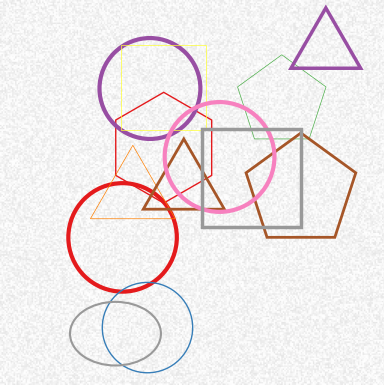[{"shape": "circle", "thickness": 3, "radius": 0.7, "center": [0.318, 0.383]}, {"shape": "hexagon", "thickness": 1, "radius": 0.72, "center": [0.425, 0.616]}, {"shape": "circle", "thickness": 1, "radius": 0.59, "center": [0.383, 0.149]}, {"shape": "pentagon", "thickness": 0.5, "radius": 0.6, "center": [0.732, 0.737]}, {"shape": "triangle", "thickness": 2.5, "radius": 0.52, "center": [0.846, 0.875]}, {"shape": "circle", "thickness": 3, "radius": 0.66, "center": [0.389, 0.77]}, {"shape": "triangle", "thickness": 0.5, "radius": 0.64, "center": [0.345, 0.495]}, {"shape": "square", "thickness": 0.5, "radius": 0.56, "center": [0.425, 0.772]}, {"shape": "pentagon", "thickness": 2, "radius": 0.75, "center": [0.782, 0.505]}, {"shape": "triangle", "thickness": 2, "radius": 0.61, "center": [0.477, 0.517]}, {"shape": "circle", "thickness": 3, "radius": 0.71, "center": [0.57, 0.592]}, {"shape": "oval", "thickness": 1.5, "radius": 0.59, "center": [0.3, 0.133]}, {"shape": "square", "thickness": 2.5, "radius": 0.64, "center": [0.653, 0.538]}]